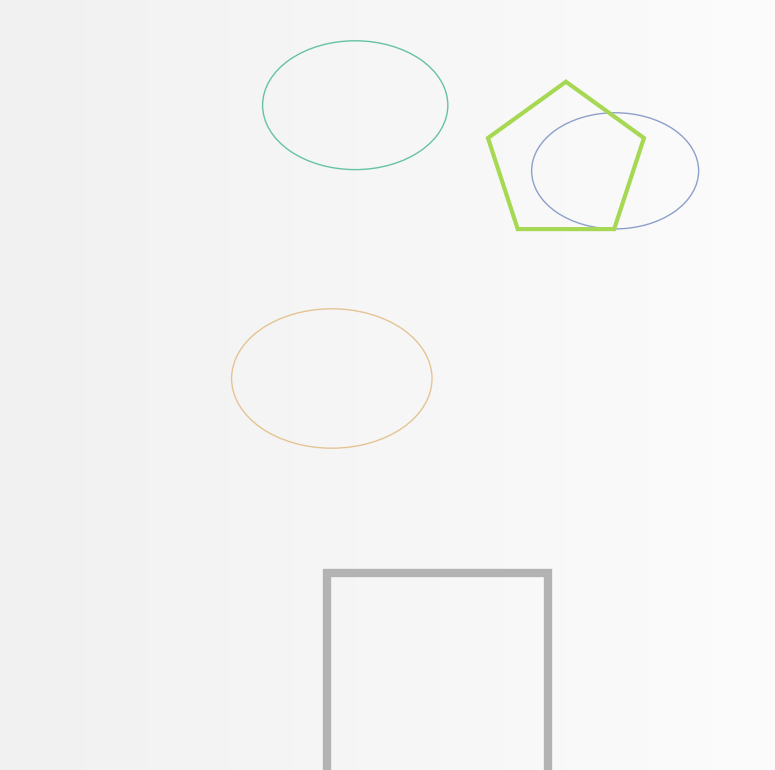[{"shape": "oval", "thickness": 0.5, "radius": 0.6, "center": [0.458, 0.863]}, {"shape": "oval", "thickness": 0.5, "radius": 0.54, "center": [0.794, 0.778]}, {"shape": "pentagon", "thickness": 1.5, "radius": 0.53, "center": [0.73, 0.788]}, {"shape": "oval", "thickness": 0.5, "radius": 0.65, "center": [0.428, 0.508]}, {"shape": "square", "thickness": 3, "radius": 0.71, "center": [0.564, 0.114]}]